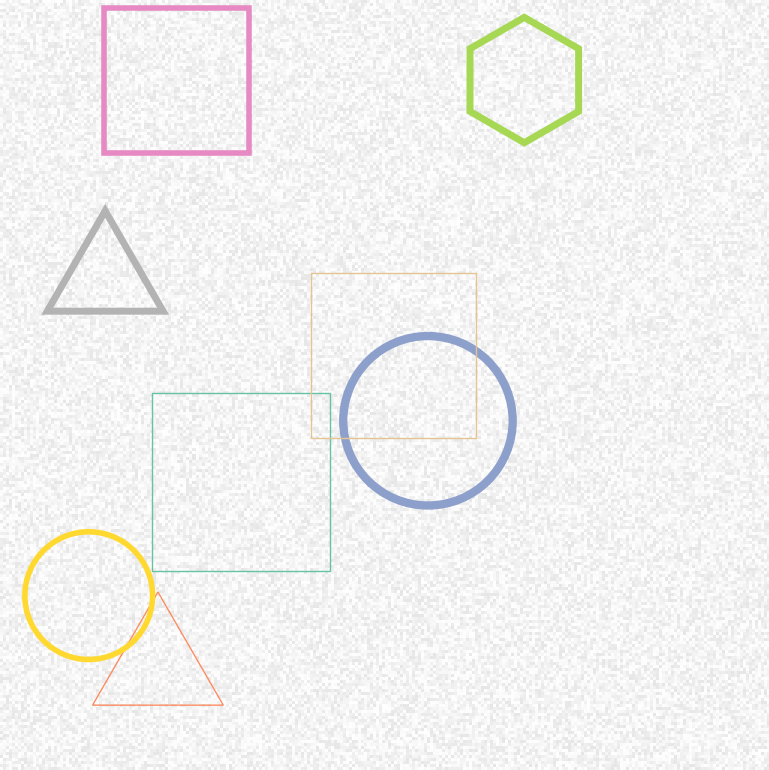[{"shape": "square", "thickness": 0.5, "radius": 0.58, "center": [0.313, 0.374]}, {"shape": "triangle", "thickness": 0.5, "radius": 0.49, "center": [0.205, 0.133]}, {"shape": "circle", "thickness": 3, "radius": 0.55, "center": [0.556, 0.454]}, {"shape": "square", "thickness": 2, "radius": 0.47, "center": [0.229, 0.896]}, {"shape": "hexagon", "thickness": 2.5, "radius": 0.41, "center": [0.681, 0.896]}, {"shape": "circle", "thickness": 2, "radius": 0.41, "center": [0.115, 0.226]}, {"shape": "square", "thickness": 0.5, "radius": 0.54, "center": [0.511, 0.538]}, {"shape": "triangle", "thickness": 2.5, "radius": 0.43, "center": [0.137, 0.639]}]